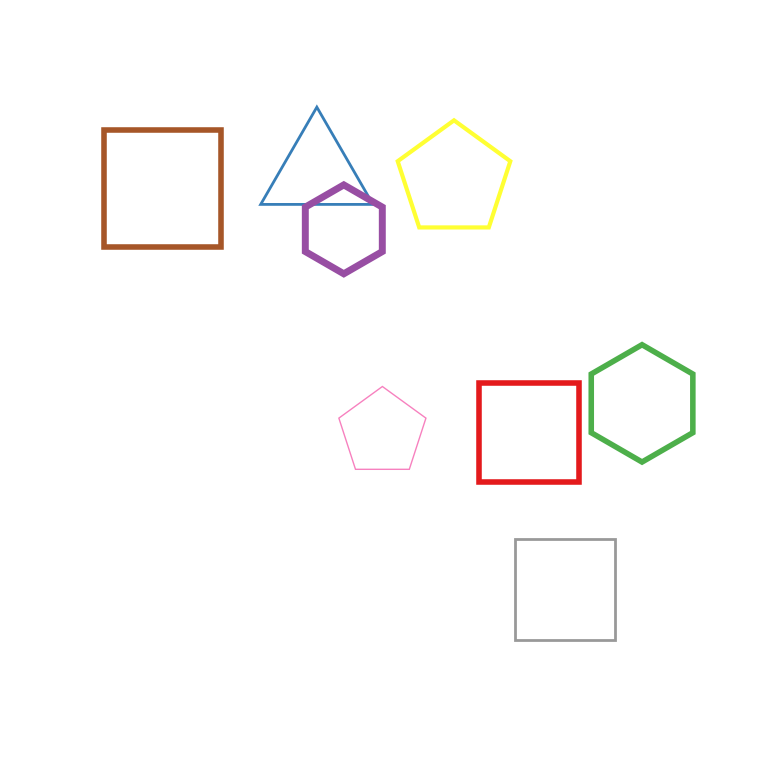[{"shape": "square", "thickness": 2, "radius": 0.32, "center": [0.687, 0.438]}, {"shape": "triangle", "thickness": 1, "radius": 0.42, "center": [0.411, 0.777]}, {"shape": "hexagon", "thickness": 2, "radius": 0.38, "center": [0.834, 0.476]}, {"shape": "hexagon", "thickness": 2.5, "radius": 0.29, "center": [0.447, 0.702]}, {"shape": "pentagon", "thickness": 1.5, "radius": 0.38, "center": [0.59, 0.767]}, {"shape": "square", "thickness": 2, "radius": 0.38, "center": [0.211, 0.756]}, {"shape": "pentagon", "thickness": 0.5, "radius": 0.3, "center": [0.497, 0.439]}, {"shape": "square", "thickness": 1, "radius": 0.33, "center": [0.734, 0.234]}]